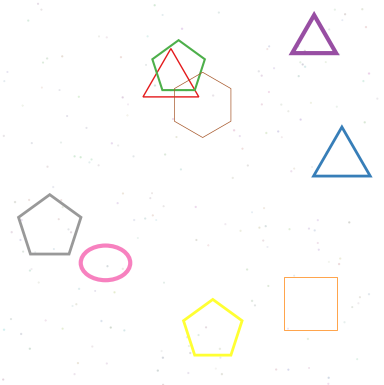[{"shape": "triangle", "thickness": 1, "radius": 0.42, "center": [0.444, 0.79]}, {"shape": "triangle", "thickness": 2, "radius": 0.42, "center": [0.888, 0.585]}, {"shape": "pentagon", "thickness": 1.5, "radius": 0.36, "center": [0.464, 0.824]}, {"shape": "triangle", "thickness": 3, "radius": 0.33, "center": [0.816, 0.895]}, {"shape": "square", "thickness": 0.5, "radius": 0.34, "center": [0.806, 0.211]}, {"shape": "pentagon", "thickness": 2, "radius": 0.4, "center": [0.553, 0.142]}, {"shape": "hexagon", "thickness": 0.5, "radius": 0.42, "center": [0.526, 0.728]}, {"shape": "oval", "thickness": 3, "radius": 0.32, "center": [0.274, 0.317]}, {"shape": "pentagon", "thickness": 2, "radius": 0.43, "center": [0.129, 0.409]}]